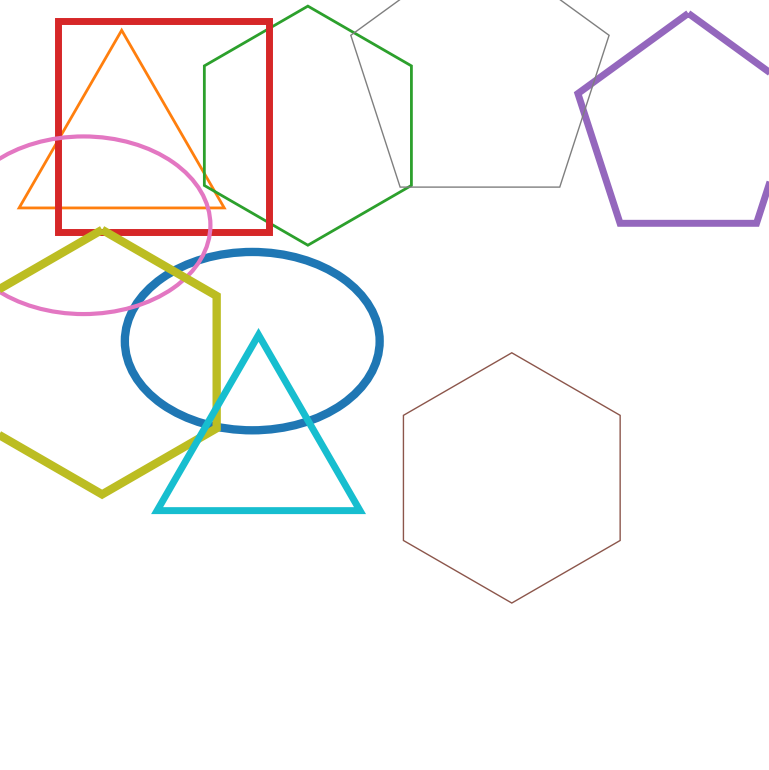[{"shape": "oval", "thickness": 3, "radius": 0.83, "center": [0.328, 0.557]}, {"shape": "triangle", "thickness": 1, "radius": 0.77, "center": [0.158, 0.807]}, {"shape": "hexagon", "thickness": 1, "radius": 0.78, "center": [0.4, 0.837]}, {"shape": "square", "thickness": 2.5, "radius": 0.69, "center": [0.212, 0.835]}, {"shape": "pentagon", "thickness": 2.5, "radius": 0.75, "center": [0.894, 0.832]}, {"shape": "hexagon", "thickness": 0.5, "radius": 0.81, "center": [0.665, 0.379]}, {"shape": "oval", "thickness": 1.5, "radius": 0.82, "center": [0.108, 0.707]}, {"shape": "pentagon", "thickness": 0.5, "radius": 0.88, "center": [0.623, 0.9]}, {"shape": "hexagon", "thickness": 3, "radius": 0.86, "center": [0.133, 0.53]}, {"shape": "triangle", "thickness": 2.5, "radius": 0.76, "center": [0.336, 0.413]}]